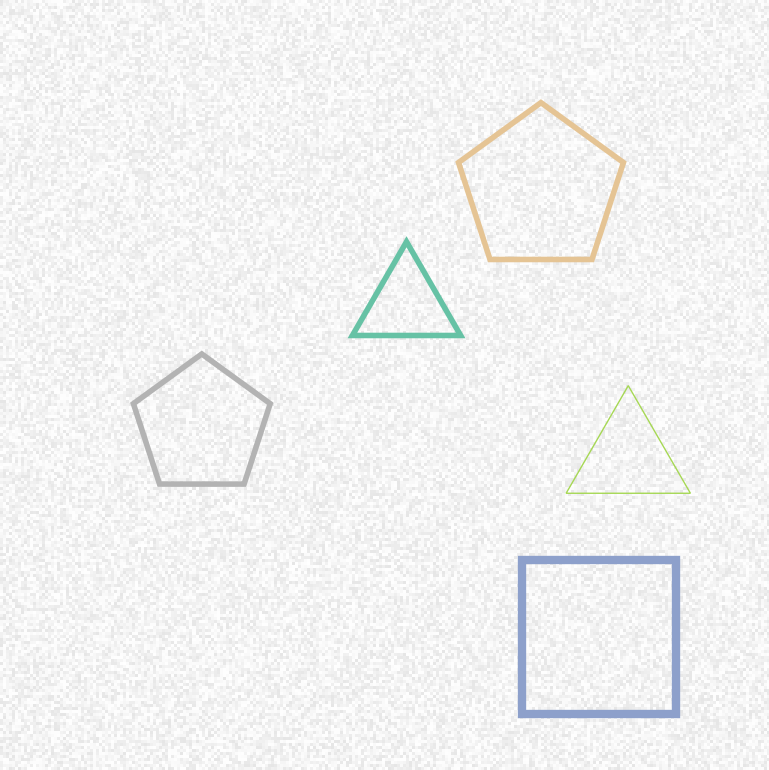[{"shape": "triangle", "thickness": 2, "radius": 0.41, "center": [0.528, 0.605]}, {"shape": "square", "thickness": 3, "radius": 0.5, "center": [0.778, 0.172]}, {"shape": "triangle", "thickness": 0.5, "radius": 0.47, "center": [0.816, 0.406]}, {"shape": "pentagon", "thickness": 2, "radius": 0.56, "center": [0.703, 0.754]}, {"shape": "pentagon", "thickness": 2, "radius": 0.47, "center": [0.262, 0.447]}]